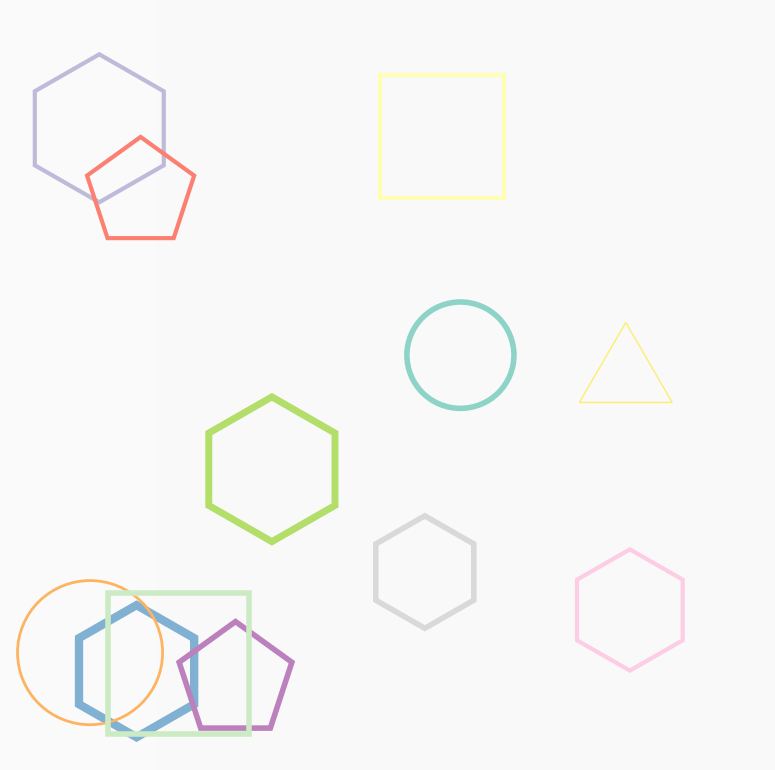[{"shape": "circle", "thickness": 2, "radius": 0.35, "center": [0.594, 0.539]}, {"shape": "square", "thickness": 1.5, "radius": 0.4, "center": [0.57, 0.823]}, {"shape": "hexagon", "thickness": 1.5, "radius": 0.48, "center": [0.128, 0.833]}, {"shape": "pentagon", "thickness": 1.5, "radius": 0.36, "center": [0.181, 0.75]}, {"shape": "hexagon", "thickness": 3, "radius": 0.43, "center": [0.176, 0.128]}, {"shape": "circle", "thickness": 1, "radius": 0.47, "center": [0.116, 0.152]}, {"shape": "hexagon", "thickness": 2.5, "radius": 0.47, "center": [0.351, 0.391]}, {"shape": "hexagon", "thickness": 1.5, "radius": 0.39, "center": [0.813, 0.208]}, {"shape": "hexagon", "thickness": 2, "radius": 0.37, "center": [0.548, 0.257]}, {"shape": "pentagon", "thickness": 2, "radius": 0.38, "center": [0.304, 0.116]}, {"shape": "square", "thickness": 2, "radius": 0.46, "center": [0.23, 0.138]}, {"shape": "triangle", "thickness": 0.5, "radius": 0.35, "center": [0.807, 0.512]}]